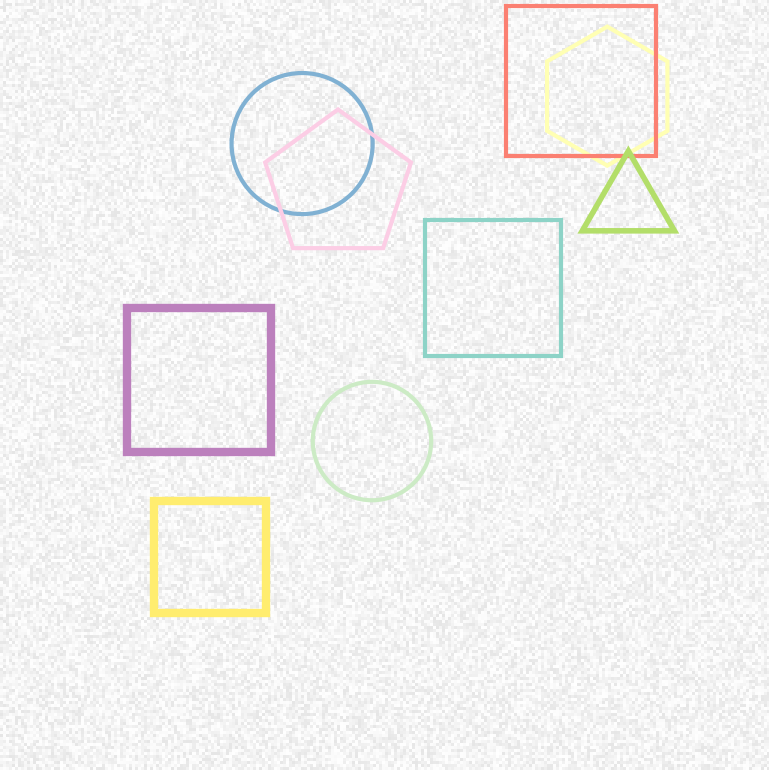[{"shape": "square", "thickness": 1.5, "radius": 0.44, "center": [0.64, 0.626]}, {"shape": "hexagon", "thickness": 1.5, "radius": 0.45, "center": [0.789, 0.875]}, {"shape": "square", "thickness": 1.5, "radius": 0.49, "center": [0.754, 0.895]}, {"shape": "circle", "thickness": 1.5, "radius": 0.46, "center": [0.392, 0.814]}, {"shape": "triangle", "thickness": 2, "radius": 0.35, "center": [0.816, 0.735]}, {"shape": "pentagon", "thickness": 1.5, "radius": 0.5, "center": [0.439, 0.758]}, {"shape": "square", "thickness": 3, "radius": 0.47, "center": [0.259, 0.506]}, {"shape": "circle", "thickness": 1.5, "radius": 0.38, "center": [0.483, 0.427]}, {"shape": "square", "thickness": 3, "radius": 0.36, "center": [0.273, 0.277]}]